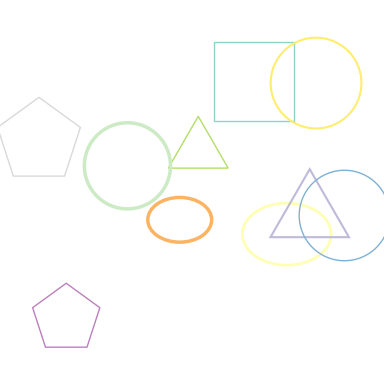[{"shape": "square", "thickness": 1, "radius": 0.52, "center": [0.66, 0.788]}, {"shape": "oval", "thickness": 2, "radius": 0.58, "center": [0.745, 0.392]}, {"shape": "triangle", "thickness": 1.5, "radius": 0.59, "center": [0.805, 0.443]}, {"shape": "circle", "thickness": 1, "radius": 0.59, "center": [0.895, 0.44]}, {"shape": "oval", "thickness": 2.5, "radius": 0.41, "center": [0.467, 0.429]}, {"shape": "triangle", "thickness": 1, "radius": 0.45, "center": [0.515, 0.608]}, {"shape": "pentagon", "thickness": 1, "radius": 0.57, "center": [0.101, 0.634]}, {"shape": "pentagon", "thickness": 1, "radius": 0.46, "center": [0.172, 0.172]}, {"shape": "circle", "thickness": 2.5, "radius": 0.56, "center": [0.331, 0.569]}, {"shape": "circle", "thickness": 1.5, "radius": 0.59, "center": [0.821, 0.784]}]